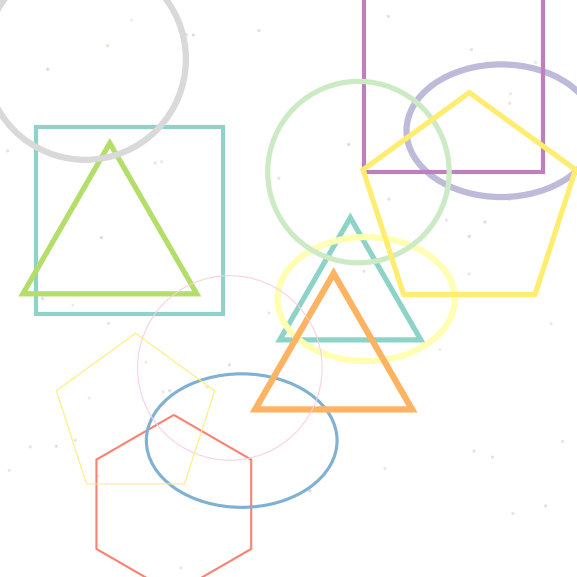[{"shape": "square", "thickness": 2, "radius": 0.81, "center": [0.225, 0.617]}, {"shape": "triangle", "thickness": 2.5, "radius": 0.71, "center": [0.607, 0.481]}, {"shape": "oval", "thickness": 3, "radius": 0.77, "center": [0.634, 0.481]}, {"shape": "oval", "thickness": 3, "radius": 0.82, "center": [0.868, 0.773]}, {"shape": "hexagon", "thickness": 1, "radius": 0.77, "center": [0.301, 0.126]}, {"shape": "oval", "thickness": 1.5, "radius": 0.83, "center": [0.419, 0.236]}, {"shape": "triangle", "thickness": 3, "radius": 0.78, "center": [0.578, 0.369]}, {"shape": "triangle", "thickness": 2.5, "radius": 0.87, "center": [0.19, 0.577]}, {"shape": "circle", "thickness": 0.5, "radius": 0.8, "center": [0.398, 0.362]}, {"shape": "circle", "thickness": 3, "radius": 0.87, "center": [0.148, 0.897]}, {"shape": "square", "thickness": 2, "radius": 0.78, "center": [0.785, 0.856]}, {"shape": "circle", "thickness": 2.5, "radius": 0.79, "center": [0.621, 0.701]}, {"shape": "pentagon", "thickness": 0.5, "radius": 0.72, "center": [0.235, 0.278]}, {"shape": "pentagon", "thickness": 2.5, "radius": 0.97, "center": [0.813, 0.645]}]